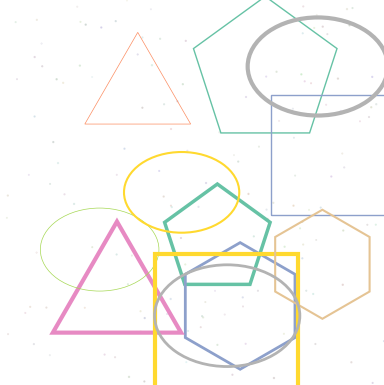[{"shape": "pentagon", "thickness": 1, "radius": 0.98, "center": [0.689, 0.813]}, {"shape": "pentagon", "thickness": 2.5, "radius": 0.72, "center": [0.565, 0.378]}, {"shape": "triangle", "thickness": 0.5, "radius": 0.79, "center": [0.358, 0.757]}, {"shape": "hexagon", "thickness": 2, "radius": 0.82, "center": [0.624, 0.205]}, {"shape": "square", "thickness": 1, "radius": 0.78, "center": [0.859, 0.597]}, {"shape": "triangle", "thickness": 3, "radius": 0.96, "center": [0.304, 0.232]}, {"shape": "oval", "thickness": 0.5, "radius": 0.77, "center": [0.259, 0.352]}, {"shape": "square", "thickness": 3, "radius": 0.93, "center": [0.589, 0.153]}, {"shape": "oval", "thickness": 1.5, "radius": 0.75, "center": [0.472, 0.5]}, {"shape": "hexagon", "thickness": 1.5, "radius": 0.71, "center": [0.837, 0.314]}, {"shape": "oval", "thickness": 2, "radius": 0.94, "center": [0.59, 0.18]}, {"shape": "oval", "thickness": 3, "radius": 0.91, "center": [0.825, 0.827]}]